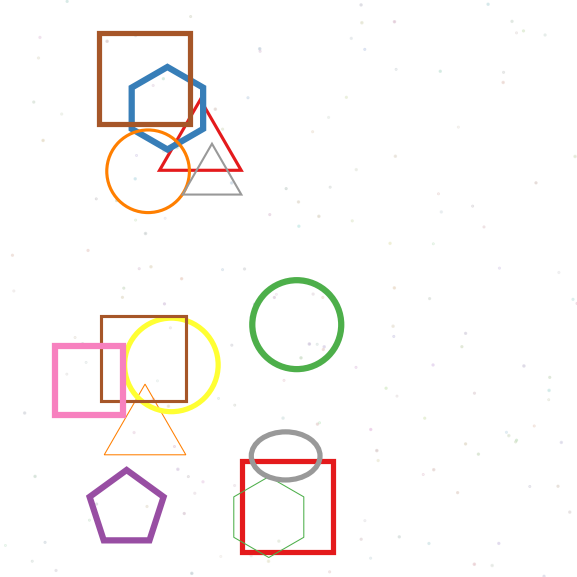[{"shape": "square", "thickness": 2.5, "radius": 0.39, "center": [0.498, 0.122]}, {"shape": "triangle", "thickness": 1.5, "radius": 0.41, "center": [0.347, 0.745]}, {"shape": "hexagon", "thickness": 3, "radius": 0.36, "center": [0.29, 0.812]}, {"shape": "hexagon", "thickness": 0.5, "radius": 0.35, "center": [0.465, 0.104]}, {"shape": "circle", "thickness": 3, "radius": 0.39, "center": [0.514, 0.437]}, {"shape": "pentagon", "thickness": 3, "radius": 0.34, "center": [0.219, 0.118]}, {"shape": "circle", "thickness": 1.5, "radius": 0.36, "center": [0.256, 0.703]}, {"shape": "triangle", "thickness": 0.5, "radius": 0.41, "center": [0.251, 0.252]}, {"shape": "circle", "thickness": 2.5, "radius": 0.4, "center": [0.297, 0.367]}, {"shape": "square", "thickness": 2.5, "radius": 0.39, "center": [0.25, 0.864]}, {"shape": "square", "thickness": 1.5, "radius": 0.37, "center": [0.248, 0.379]}, {"shape": "square", "thickness": 3, "radius": 0.3, "center": [0.155, 0.34]}, {"shape": "oval", "thickness": 2.5, "radius": 0.3, "center": [0.495, 0.21]}, {"shape": "triangle", "thickness": 1, "radius": 0.29, "center": [0.367, 0.692]}]